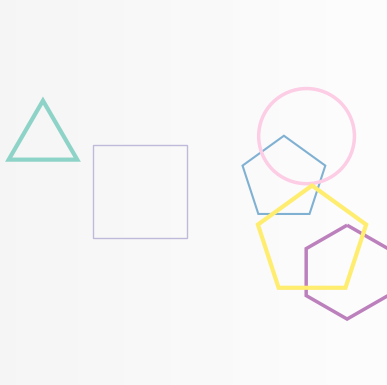[{"shape": "triangle", "thickness": 3, "radius": 0.51, "center": [0.111, 0.636]}, {"shape": "square", "thickness": 1, "radius": 0.61, "center": [0.362, 0.503]}, {"shape": "pentagon", "thickness": 1.5, "radius": 0.56, "center": [0.733, 0.535]}, {"shape": "circle", "thickness": 2.5, "radius": 0.62, "center": [0.791, 0.646]}, {"shape": "hexagon", "thickness": 2.5, "radius": 0.61, "center": [0.896, 0.293]}, {"shape": "pentagon", "thickness": 3, "radius": 0.73, "center": [0.805, 0.371]}]